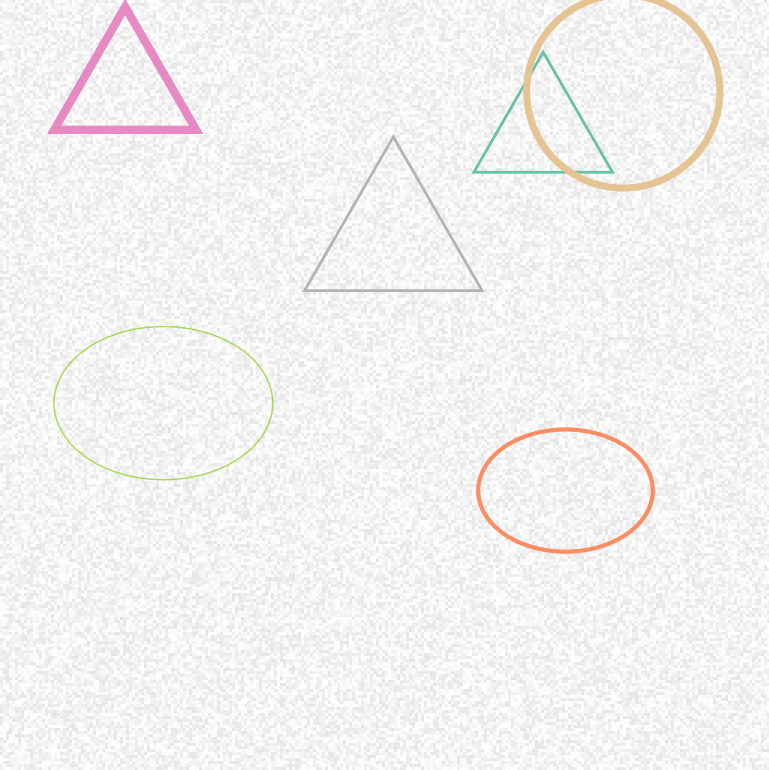[{"shape": "triangle", "thickness": 1, "radius": 0.52, "center": [0.705, 0.828]}, {"shape": "oval", "thickness": 1.5, "radius": 0.57, "center": [0.734, 0.363]}, {"shape": "triangle", "thickness": 3, "radius": 0.53, "center": [0.163, 0.885]}, {"shape": "oval", "thickness": 0.5, "radius": 0.71, "center": [0.212, 0.476]}, {"shape": "circle", "thickness": 2.5, "radius": 0.63, "center": [0.809, 0.881]}, {"shape": "triangle", "thickness": 1, "radius": 0.67, "center": [0.511, 0.689]}]